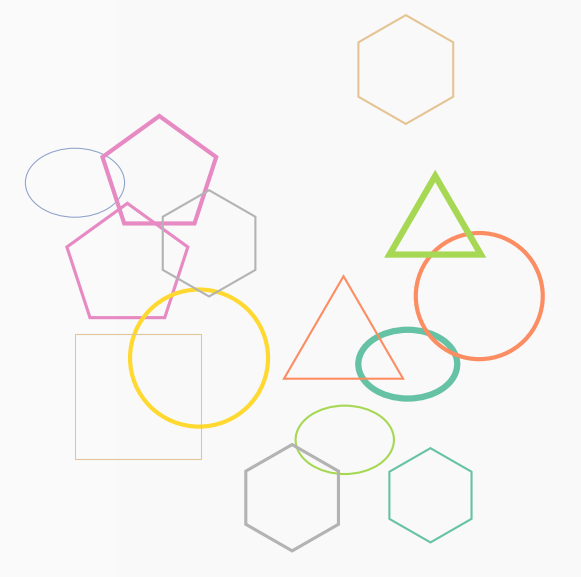[{"shape": "oval", "thickness": 3, "radius": 0.43, "center": [0.702, 0.369]}, {"shape": "hexagon", "thickness": 1, "radius": 0.41, "center": [0.741, 0.141]}, {"shape": "triangle", "thickness": 1, "radius": 0.59, "center": [0.591, 0.403]}, {"shape": "circle", "thickness": 2, "radius": 0.55, "center": [0.825, 0.486]}, {"shape": "oval", "thickness": 0.5, "radius": 0.43, "center": [0.129, 0.683]}, {"shape": "pentagon", "thickness": 1.5, "radius": 0.55, "center": [0.219, 0.538]}, {"shape": "pentagon", "thickness": 2, "radius": 0.51, "center": [0.274, 0.695]}, {"shape": "triangle", "thickness": 3, "radius": 0.45, "center": [0.749, 0.604]}, {"shape": "oval", "thickness": 1, "radius": 0.42, "center": [0.593, 0.238]}, {"shape": "circle", "thickness": 2, "radius": 0.59, "center": [0.342, 0.379]}, {"shape": "hexagon", "thickness": 1, "radius": 0.47, "center": [0.698, 0.879]}, {"shape": "square", "thickness": 0.5, "radius": 0.54, "center": [0.238, 0.312]}, {"shape": "hexagon", "thickness": 1, "radius": 0.46, "center": [0.36, 0.578]}, {"shape": "hexagon", "thickness": 1.5, "radius": 0.46, "center": [0.503, 0.137]}]